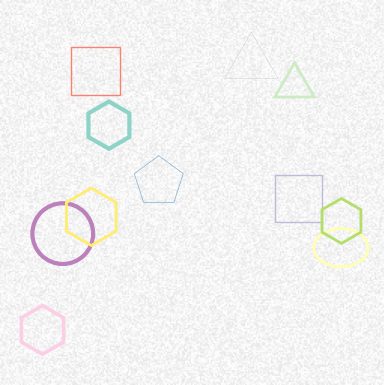[{"shape": "hexagon", "thickness": 3, "radius": 0.31, "center": [0.283, 0.675]}, {"shape": "oval", "thickness": 2, "radius": 0.35, "center": [0.885, 0.357]}, {"shape": "square", "thickness": 1, "radius": 0.3, "center": [0.776, 0.483]}, {"shape": "square", "thickness": 1, "radius": 0.32, "center": [0.248, 0.815]}, {"shape": "pentagon", "thickness": 0.5, "radius": 0.33, "center": [0.412, 0.528]}, {"shape": "hexagon", "thickness": 2, "radius": 0.29, "center": [0.887, 0.426]}, {"shape": "hexagon", "thickness": 2.5, "radius": 0.32, "center": [0.11, 0.143]}, {"shape": "triangle", "thickness": 0.5, "radius": 0.4, "center": [0.653, 0.836]}, {"shape": "circle", "thickness": 3, "radius": 0.39, "center": [0.163, 0.393]}, {"shape": "triangle", "thickness": 2, "radius": 0.29, "center": [0.765, 0.778]}, {"shape": "hexagon", "thickness": 2, "radius": 0.37, "center": [0.237, 0.437]}]